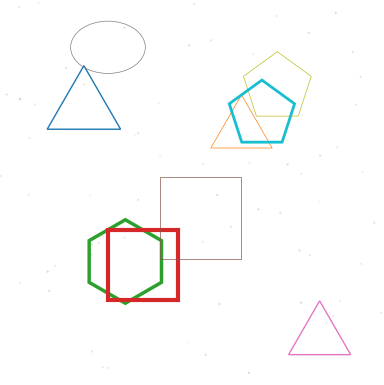[{"shape": "triangle", "thickness": 1, "radius": 0.55, "center": [0.218, 0.719]}, {"shape": "triangle", "thickness": 0.5, "radius": 0.46, "center": [0.627, 0.662]}, {"shape": "hexagon", "thickness": 2.5, "radius": 0.54, "center": [0.326, 0.321]}, {"shape": "square", "thickness": 3, "radius": 0.45, "center": [0.372, 0.312]}, {"shape": "square", "thickness": 0.5, "radius": 0.53, "center": [0.521, 0.433]}, {"shape": "triangle", "thickness": 1, "radius": 0.47, "center": [0.83, 0.125]}, {"shape": "oval", "thickness": 0.5, "radius": 0.48, "center": [0.28, 0.877]}, {"shape": "pentagon", "thickness": 0.5, "radius": 0.46, "center": [0.72, 0.773]}, {"shape": "pentagon", "thickness": 2, "radius": 0.45, "center": [0.68, 0.703]}]